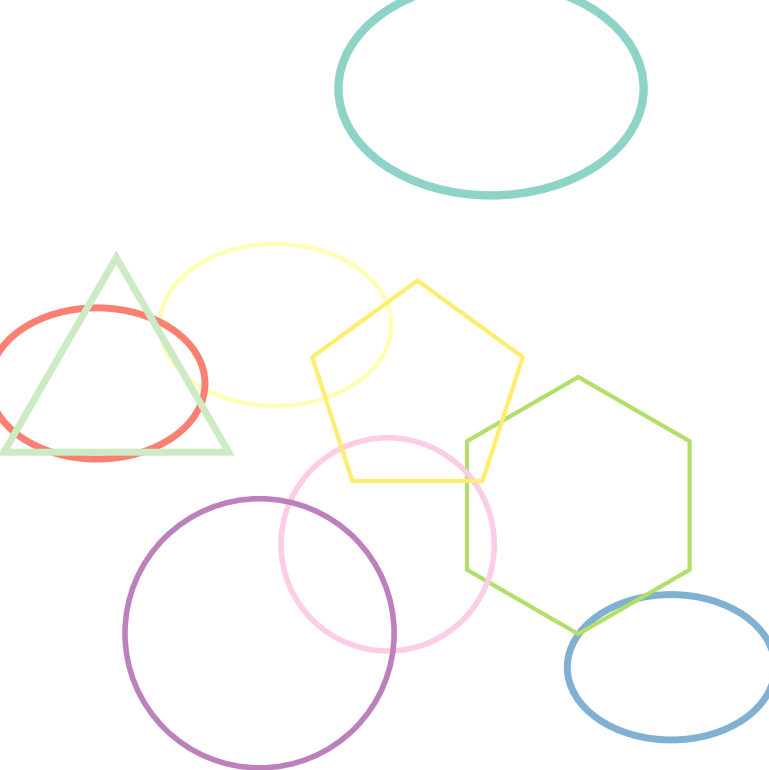[{"shape": "oval", "thickness": 3, "radius": 0.99, "center": [0.638, 0.885]}, {"shape": "oval", "thickness": 1.5, "radius": 0.75, "center": [0.358, 0.578]}, {"shape": "oval", "thickness": 2.5, "radius": 0.7, "center": [0.126, 0.502]}, {"shape": "oval", "thickness": 2.5, "radius": 0.67, "center": [0.872, 0.133]}, {"shape": "hexagon", "thickness": 1.5, "radius": 0.83, "center": [0.751, 0.343]}, {"shape": "circle", "thickness": 2, "radius": 0.69, "center": [0.503, 0.293]}, {"shape": "circle", "thickness": 2, "radius": 0.87, "center": [0.337, 0.178]}, {"shape": "triangle", "thickness": 2.5, "radius": 0.84, "center": [0.151, 0.497]}, {"shape": "pentagon", "thickness": 1.5, "radius": 0.72, "center": [0.542, 0.492]}]